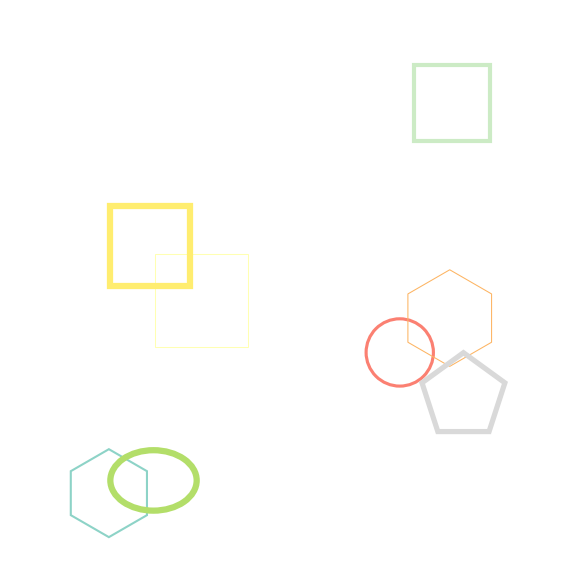[{"shape": "hexagon", "thickness": 1, "radius": 0.38, "center": [0.189, 0.145]}, {"shape": "square", "thickness": 0.5, "radius": 0.4, "center": [0.349, 0.479]}, {"shape": "circle", "thickness": 1.5, "radius": 0.29, "center": [0.692, 0.389]}, {"shape": "hexagon", "thickness": 0.5, "radius": 0.42, "center": [0.779, 0.448]}, {"shape": "oval", "thickness": 3, "radius": 0.37, "center": [0.266, 0.167]}, {"shape": "pentagon", "thickness": 2.5, "radius": 0.38, "center": [0.803, 0.313]}, {"shape": "square", "thickness": 2, "radius": 0.33, "center": [0.783, 0.821]}, {"shape": "square", "thickness": 3, "radius": 0.35, "center": [0.26, 0.573]}]